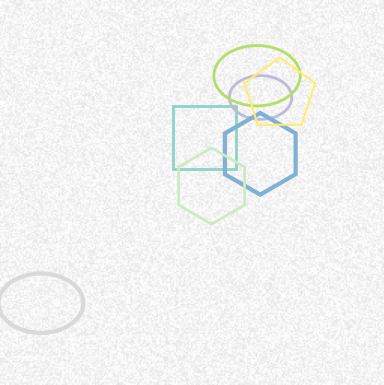[{"shape": "square", "thickness": 2, "radius": 0.41, "center": [0.53, 0.644]}, {"shape": "oval", "thickness": 2, "radius": 0.41, "center": [0.677, 0.747]}, {"shape": "hexagon", "thickness": 3, "radius": 0.53, "center": [0.676, 0.601]}, {"shape": "oval", "thickness": 2, "radius": 0.56, "center": [0.668, 0.803]}, {"shape": "oval", "thickness": 3, "radius": 0.55, "center": [0.106, 0.213]}, {"shape": "hexagon", "thickness": 2, "radius": 0.49, "center": [0.55, 0.517]}, {"shape": "pentagon", "thickness": 1.5, "radius": 0.48, "center": [0.727, 0.754]}]